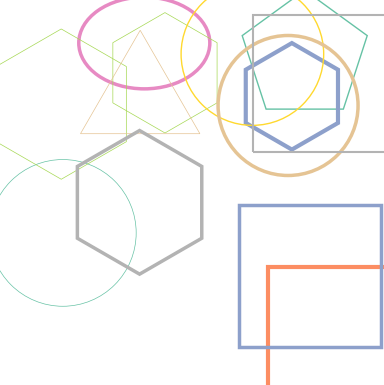[{"shape": "pentagon", "thickness": 1, "radius": 0.85, "center": [0.791, 0.855]}, {"shape": "circle", "thickness": 0.5, "radius": 0.95, "center": [0.163, 0.395]}, {"shape": "square", "thickness": 3, "radius": 0.81, "center": [0.859, 0.144]}, {"shape": "square", "thickness": 2.5, "radius": 0.92, "center": [0.804, 0.282]}, {"shape": "hexagon", "thickness": 3, "radius": 0.69, "center": [0.758, 0.75]}, {"shape": "oval", "thickness": 2.5, "radius": 0.85, "center": [0.375, 0.888]}, {"shape": "hexagon", "thickness": 0.5, "radius": 0.78, "center": [0.428, 0.811]}, {"shape": "hexagon", "thickness": 0.5, "radius": 0.98, "center": [0.159, 0.73]}, {"shape": "circle", "thickness": 1, "radius": 0.93, "center": [0.656, 0.86]}, {"shape": "triangle", "thickness": 0.5, "radius": 0.9, "center": [0.364, 0.742]}, {"shape": "circle", "thickness": 2.5, "radius": 0.91, "center": [0.748, 0.726]}, {"shape": "hexagon", "thickness": 2.5, "radius": 0.93, "center": [0.363, 0.474]}, {"shape": "square", "thickness": 1.5, "radius": 0.89, "center": [0.837, 0.783]}]